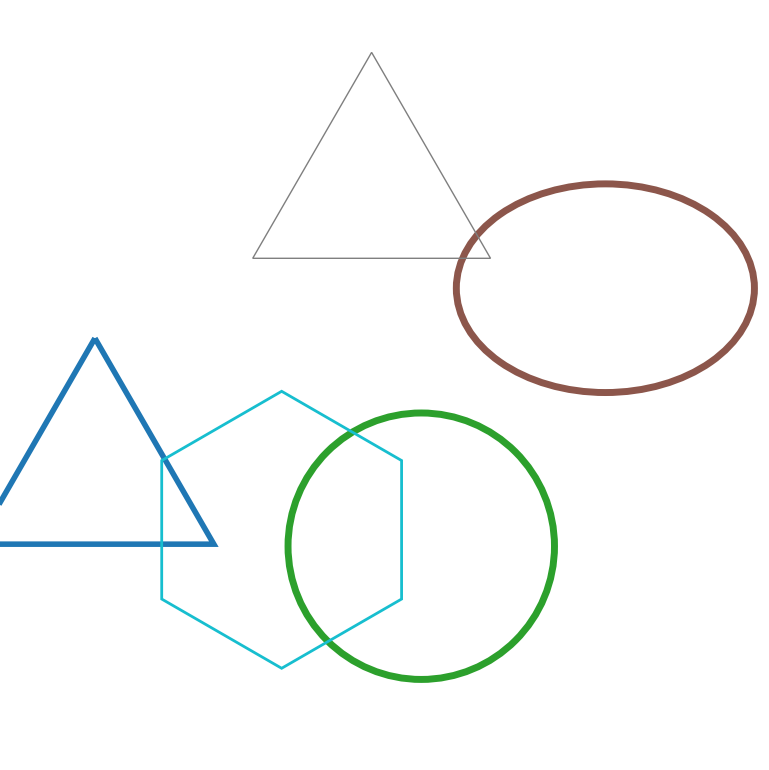[{"shape": "triangle", "thickness": 2, "radius": 0.89, "center": [0.123, 0.382]}, {"shape": "circle", "thickness": 2.5, "radius": 0.87, "center": [0.547, 0.291]}, {"shape": "oval", "thickness": 2.5, "radius": 0.97, "center": [0.786, 0.626]}, {"shape": "triangle", "thickness": 0.5, "radius": 0.89, "center": [0.483, 0.754]}, {"shape": "hexagon", "thickness": 1, "radius": 0.9, "center": [0.366, 0.312]}]